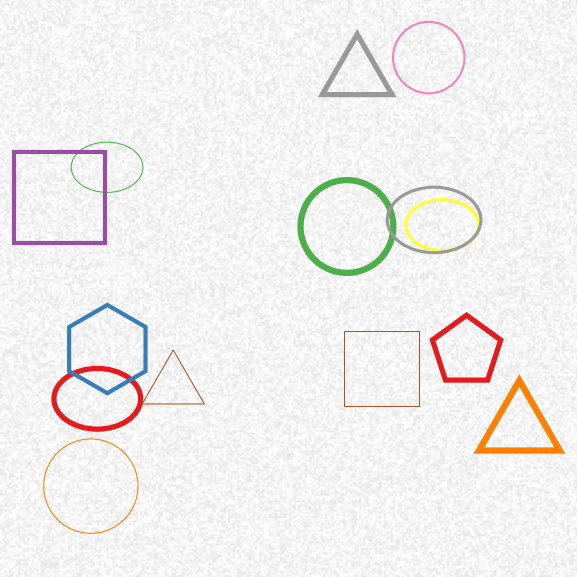[{"shape": "pentagon", "thickness": 2.5, "radius": 0.31, "center": [0.808, 0.391]}, {"shape": "oval", "thickness": 2.5, "radius": 0.38, "center": [0.168, 0.309]}, {"shape": "hexagon", "thickness": 2, "radius": 0.38, "center": [0.186, 0.395]}, {"shape": "circle", "thickness": 3, "radius": 0.4, "center": [0.601, 0.607]}, {"shape": "oval", "thickness": 0.5, "radius": 0.31, "center": [0.185, 0.709]}, {"shape": "square", "thickness": 2, "radius": 0.4, "center": [0.103, 0.657]}, {"shape": "circle", "thickness": 0.5, "radius": 0.41, "center": [0.157, 0.157]}, {"shape": "triangle", "thickness": 3, "radius": 0.4, "center": [0.899, 0.259]}, {"shape": "oval", "thickness": 1.5, "radius": 0.31, "center": [0.766, 0.609]}, {"shape": "square", "thickness": 0.5, "radius": 0.32, "center": [0.66, 0.362]}, {"shape": "triangle", "thickness": 0.5, "radius": 0.31, "center": [0.3, 0.331]}, {"shape": "circle", "thickness": 1, "radius": 0.31, "center": [0.742, 0.899]}, {"shape": "triangle", "thickness": 2.5, "radius": 0.35, "center": [0.618, 0.87]}, {"shape": "oval", "thickness": 1.5, "radius": 0.41, "center": [0.752, 0.618]}]